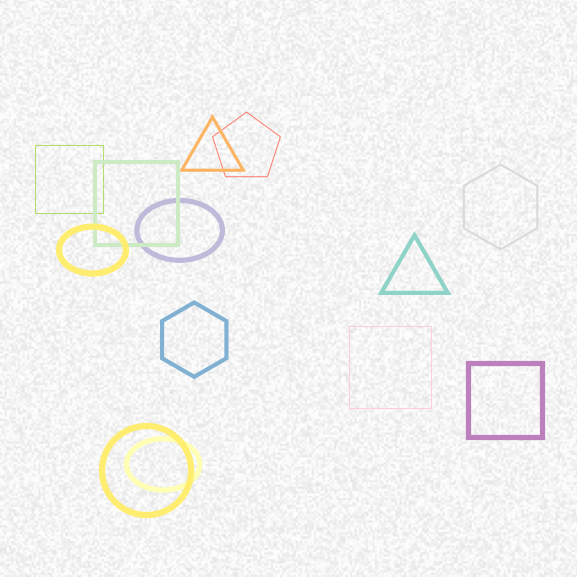[{"shape": "triangle", "thickness": 2, "radius": 0.33, "center": [0.718, 0.525]}, {"shape": "oval", "thickness": 2.5, "radius": 0.32, "center": [0.283, 0.195]}, {"shape": "oval", "thickness": 2.5, "radius": 0.37, "center": [0.311, 0.6]}, {"shape": "pentagon", "thickness": 0.5, "radius": 0.31, "center": [0.427, 0.743]}, {"shape": "hexagon", "thickness": 2, "radius": 0.32, "center": [0.336, 0.411]}, {"shape": "triangle", "thickness": 1.5, "radius": 0.31, "center": [0.368, 0.735]}, {"shape": "square", "thickness": 0.5, "radius": 0.3, "center": [0.12, 0.69]}, {"shape": "square", "thickness": 0.5, "radius": 0.35, "center": [0.676, 0.364]}, {"shape": "hexagon", "thickness": 1, "radius": 0.37, "center": [0.867, 0.641]}, {"shape": "square", "thickness": 2.5, "radius": 0.32, "center": [0.875, 0.307]}, {"shape": "square", "thickness": 2, "radius": 0.36, "center": [0.237, 0.648]}, {"shape": "circle", "thickness": 3, "radius": 0.39, "center": [0.254, 0.184]}, {"shape": "oval", "thickness": 3, "radius": 0.29, "center": [0.16, 0.566]}]